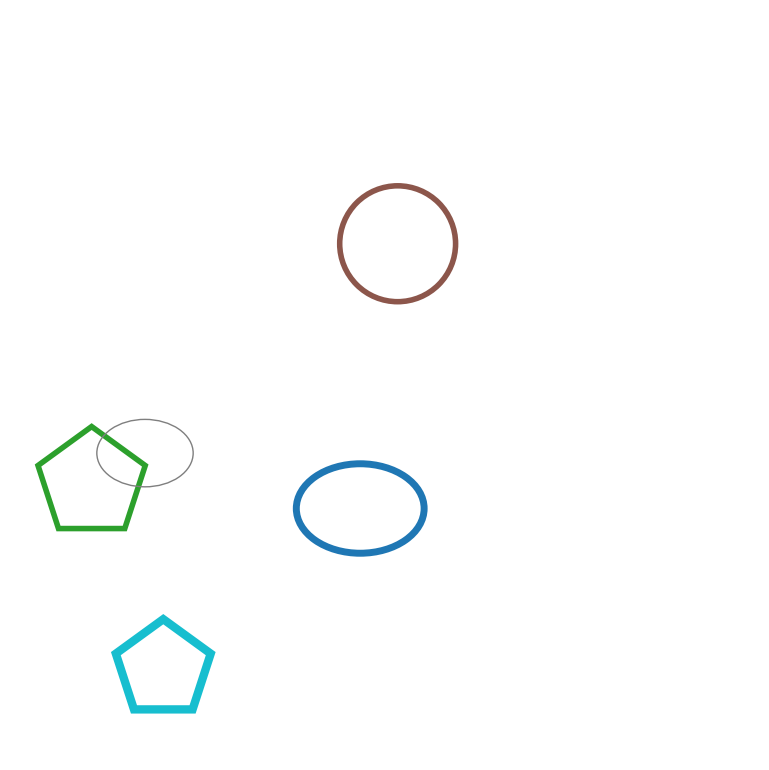[{"shape": "oval", "thickness": 2.5, "radius": 0.41, "center": [0.468, 0.34]}, {"shape": "pentagon", "thickness": 2, "radius": 0.37, "center": [0.119, 0.373]}, {"shape": "circle", "thickness": 2, "radius": 0.38, "center": [0.516, 0.683]}, {"shape": "oval", "thickness": 0.5, "radius": 0.31, "center": [0.188, 0.412]}, {"shape": "pentagon", "thickness": 3, "radius": 0.32, "center": [0.212, 0.131]}]